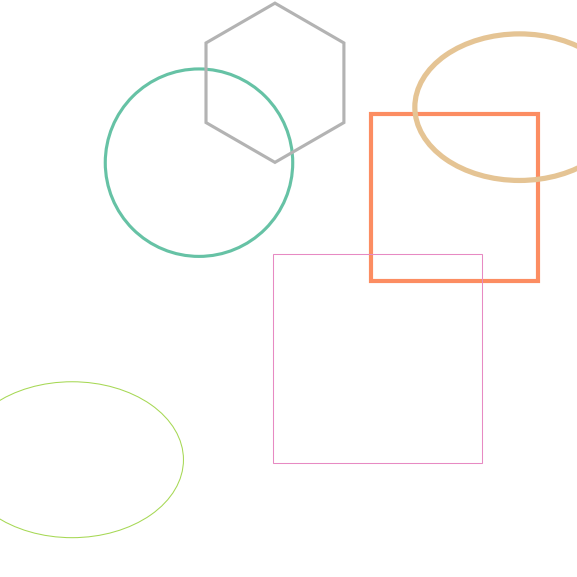[{"shape": "circle", "thickness": 1.5, "radius": 0.81, "center": [0.345, 0.717]}, {"shape": "square", "thickness": 2, "radius": 0.72, "center": [0.786, 0.658]}, {"shape": "square", "thickness": 0.5, "radius": 0.9, "center": [0.653, 0.379]}, {"shape": "oval", "thickness": 0.5, "radius": 0.96, "center": [0.125, 0.203]}, {"shape": "oval", "thickness": 2.5, "radius": 0.91, "center": [0.9, 0.814]}, {"shape": "hexagon", "thickness": 1.5, "radius": 0.69, "center": [0.476, 0.856]}]